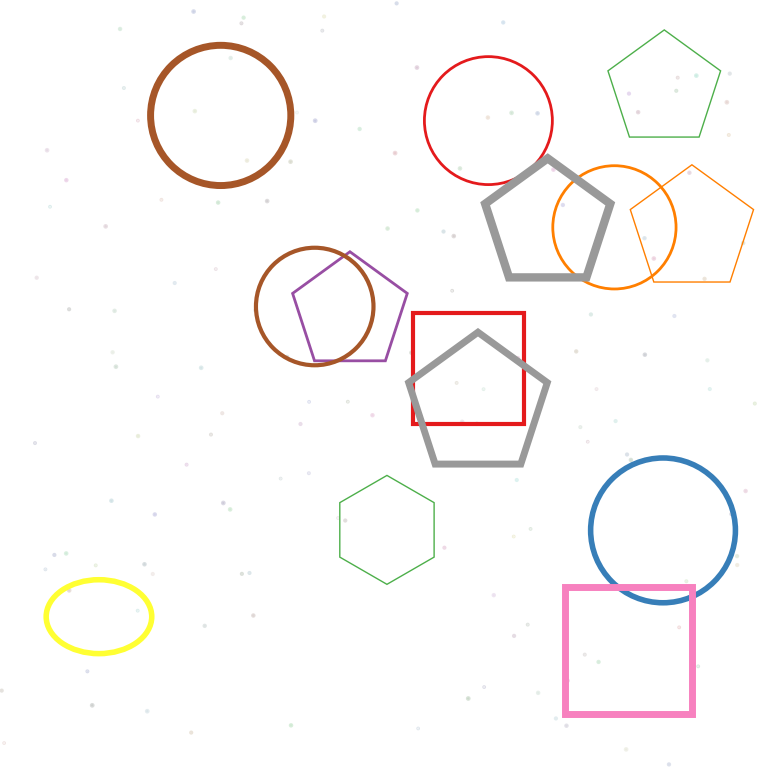[{"shape": "square", "thickness": 1.5, "radius": 0.36, "center": [0.608, 0.522]}, {"shape": "circle", "thickness": 1, "radius": 0.42, "center": [0.634, 0.843]}, {"shape": "circle", "thickness": 2, "radius": 0.47, "center": [0.861, 0.311]}, {"shape": "hexagon", "thickness": 0.5, "radius": 0.35, "center": [0.503, 0.312]}, {"shape": "pentagon", "thickness": 0.5, "radius": 0.38, "center": [0.863, 0.884]}, {"shape": "pentagon", "thickness": 1, "radius": 0.39, "center": [0.454, 0.595]}, {"shape": "pentagon", "thickness": 0.5, "radius": 0.42, "center": [0.899, 0.702]}, {"shape": "circle", "thickness": 1, "radius": 0.4, "center": [0.798, 0.705]}, {"shape": "oval", "thickness": 2, "radius": 0.34, "center": [0.129, 0.199]}, {"shape": "circle", "thickness": 2.5, "radius": 0.46, "center": [0.287, 0.85]}, {"shape": "circle", "thickness": 1.5, "radius": 0.38, "center": [0.409, 0.602]}, {"shape": "square", "thickness": 2.5, "radius": 0.41, "center": [0.816, 0.156]}, {"shape": "pentagon", "thickness": 3, "radius": 0.43, "center": [0.711, 0.709]}, {"shape": "pentagon", "thickness": 2.5, "radius": 0.47, "center": [0.621, 0.474]}]